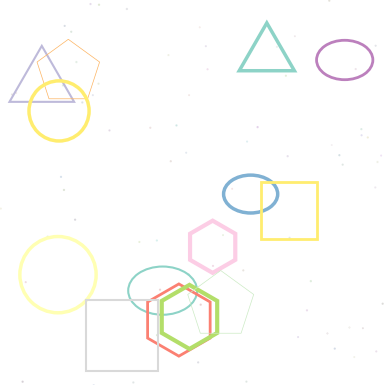[{"shape": "triangle", "thickness": 2.5, "radius": 0.41, "center": [0.693, 0.858]}, {"shape": "oval", "thickness": 1.5, "radius": 0.45, "center": [0.422, 0.245]}, {"shape": "circle", "thickness": 2.5, "radius": 0.5, "center": [0.151, 0.287]}, {"shape": "triangle", "thickness": 1.5, "radius": 0.48, "center": [0.109, 0.784]}, {"shape": "hexagon", "thickness": 2, "radius": 0.47, "center": [0.465, 0.169]}, {"shape": "oval", "thickness": 2.5, "radius": 0.35, "center": [0.651, 0.496]}, {"shape": "pentagon", "thickness": 0.5, "radius": 0.43, "center": [0.177, 0.813]}, {"shape": "hexagon", "thickness": 3, "radius": 0.42, "center": [0.492, 0.177]}, {"shape": "hexagon", "thickness": 3, "radius": 0.34, "center": [0.552, 0.359]}, {"shape": "square", "thickness": 1.5, "radius": 0.46, "center": [0.317, 0.129]}, {"shape": "oval", "thickness": 2, "radius": 0.37, "center": [0.895, 0.844]}, {"shape": "pentagon", "thickness": 0.5, "radius": 0.45, "center": [0.573, 0.207]}, {"shape": "square", "thickness": 2, "radius": 0.37, "center": [0.751, 0.453]}, {"shape": "circle", "thickness": 2.5, "radius": 0.39, "center": [0.153, 0.712]}]